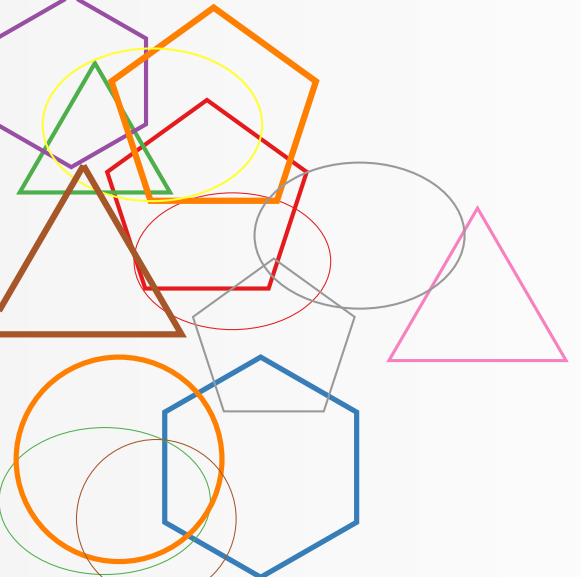[{"shape": "oval", "thickness": 0.5, "radius": 0.85, "center": [0.4, 0.547]}, {"shape": "pentagon", "thickness": 2, "radius": 0.9, "center": [0.356, 0.646]}, {"shape": "hexagon", "thickness": 2.5, "radius": 0.95, "center": [0.449, 0.19]}, {"shape": "triangle", "thickness": 2, "radius": 0.75, "center": [0.163, 0.741]}, {"shape": "oval", "thickness": 0.5, "radius": 0.91, "center": [0.18, 0.132]}, {"shape": "hexagon", "thickness": 2, "radius": 0.74, "center": [0.123, 0.858]}, {"shape": "pentagon", "thickness": 3, "radius": 0.92, "center": [0.368, 0.801]}, {"shape": "circle", "thickness": 2.5, "radius": 0.89, "center": [0.205, 0.204]}, {"shape": "oval", "thickness": 1, "radius": 0.94, "center": [0.262, 0.783]}, {"shape": "circle", "thickness": 0.5, "radius": 0.69, "center": [0.269, 0.101]}, {"shape": "triangle", "thickness": 3, "radius": 0.97, "center": [0.144, 0.518]}, {"shape": "triangle", "thickness": 1.5, "radius": 0.88, "center": [0.821, 0.463]}, {"shape": "pentagon", "thickness": 1, "radius": 0.73, "center": [0.471, 0.405]}, {"shape": "oval", "thickness": 1, "radius": 0.9, "center": [0.619, 0.591]}]